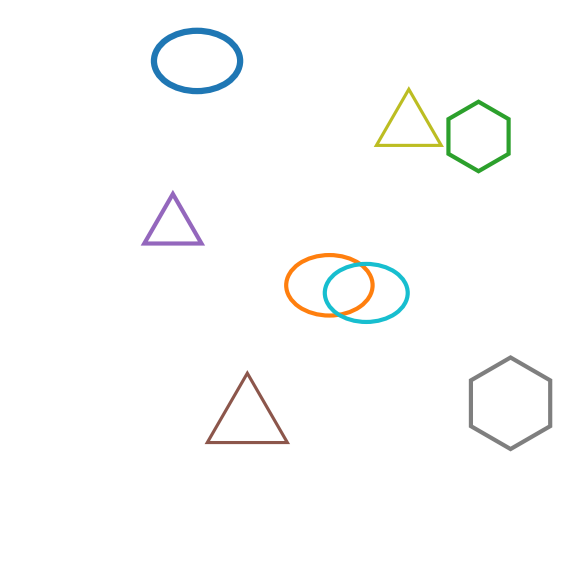[{"shape": "oval", "thickness": 3, "radius": 0.37, "center": [0.341, 0.894]}, {"shape": "oval", "thickness": 2, "radius": 0.37, "center": [0.57, 0.505]}, {"shape": "hexagon", "thickness": 2, "radius": 0.3, "center": [0.829, 0.763]}, {"shape": "triangle", "thickness": 2, "radius": 0.29, "center": [0.299, 0.606]}, {"shape": "triangle", "thickness": 1.5, "radius": 0.4, "center": [0.428, 0.273]}, {"shape": "hexagon", "thickness": 2, "radius": 0.4, "center": [0.884, 0.301]}, {"shape": "triangle", "thickness": 1.5, "radius": 0.32, "center": [0.708, 0.78]}, {"shape": "oval", "thickness": 2, "radius": 0.36, "center": [0.634, 0.492]}]